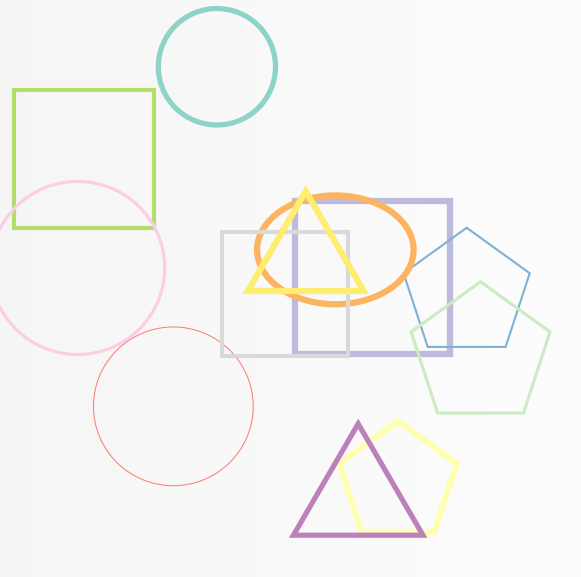[{"shape": "circle", "thickness": 2.5, "radius": 0.5, "center": [0.373, 0.884]}, {"shape": "pentagon", "thickness": 3, "radius": 0.53, "center": [0.685, 0.164]}, {"shape": "square", "thickness": 3, "radius": 0.67, "center": [0.64, 0.518]}, {"shape": "circle", "thickness": 0.5, "radius": 0.69, "center": [0.298, 0.296]}, {"shape": "pentagon", "thickness": 1, "radius": 0.57, "center": [0.803, 0.491]}, {"shape": "oval", "thickness": 3, "radius": 0.67, "center": [0.577, 0.567]}, {"shape": "square", "thickness": 2, "radius": 0.6, "center": [0.144, 0.724]}, {"shape": "circle", "thickness": 1.5, "radius": 0.75, "center": [0.133, 0.535]}, {"shape": "square", "thickness": 2, "radius": 0.54, "center": [0.49, 0.49]}, {"shape": "triangle", "thickness": 2.5, "radius": 0.64, "center": [0.616, 0.137]}, {"shape": "pentagon", "thickness": 1.5, "radius": 0.63, "center": [0.827, 0.386]}, {"shape": "triangle", "thickness": 3, "radius": 0.58, "center": [0.526, 0.553]}]